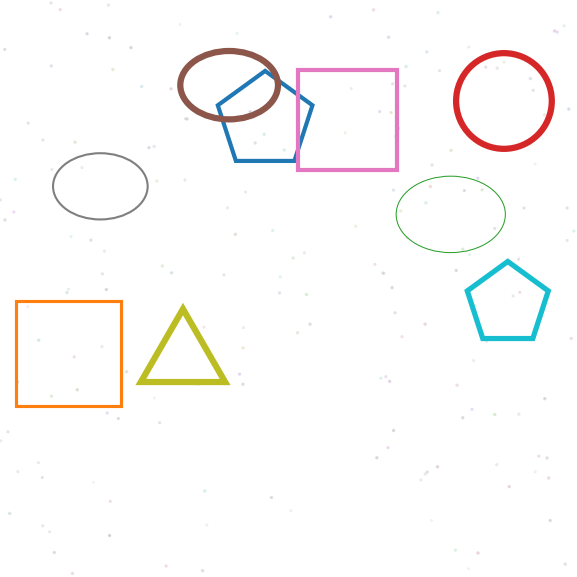[{"shape": "pentagon", "thickness": 2, "radius": 0.43, "center": [0.459, 0.79]}, {"shape": "square", "thickness": 1.5, "radius": 0.46, "center": [0.119, 0.388]}, {"shape": "oval", "thickness": 0.5, "radius": 0.47, "center": [0.781, 0.628]}, {"shape": "circle", "thickness": 3, "radius": 0.41, "center": [0.873, 0.824]}, {"shape": "oval", "thickness": 3, "radius": 0.42, "center": [0.397, 0.852]}, {"shape": "square", "thickness": 2, "radius": 0.43, "center": [0.602, 0.791]}, {"shape": "oval", "thickness": 1, "radius": 0.41, "center": [0.174, 0.676]}, {"shape": "triangle", "thickness": 3, "radius": 0.42, "center": [0.317, 0.38]}, {"shape": "pentagon", "thickness": 2.5, "radius": 0.37, "center": [0.879, 0.473]}]